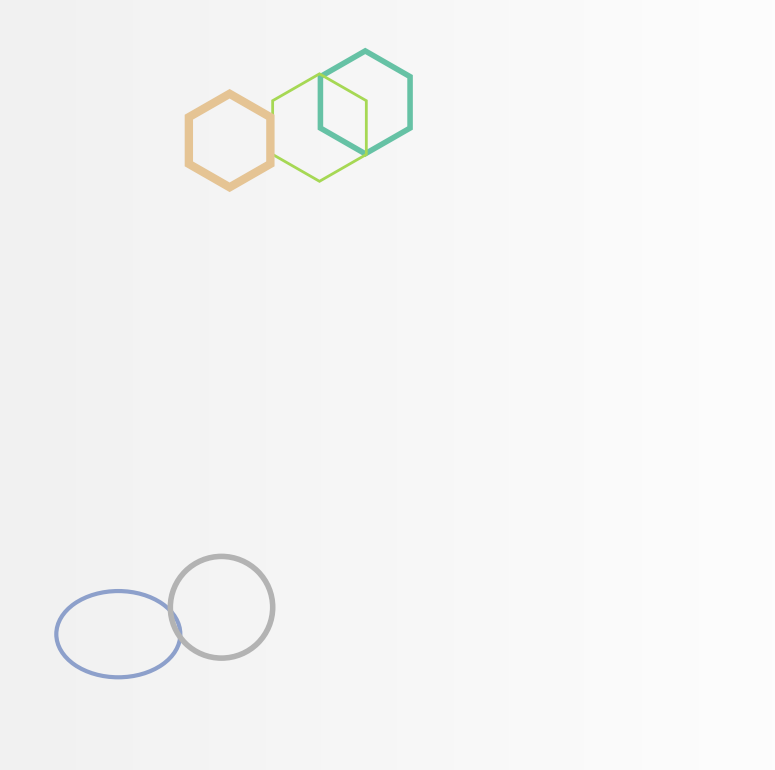[{"shape": "hexagon", "thickness": 2, "radius": 0.33, "center": [0.471, 0.867]}, {"shape": "oval", "thickness": 1.5, "radius": 0.4, "center": [0.153, 0.176]}, {"shape": "hexagon", "thickness": 1, "radius": 0.35, "center": [0.412, 0.834]}, {"shape": "hexagon", "thickness": 3, "radius": 0.3, "center": [0.296, 0.817]}, {"shape": "circle", "thickness": 2, "radius": 0.33, "center": [0.286, 0.211]}]